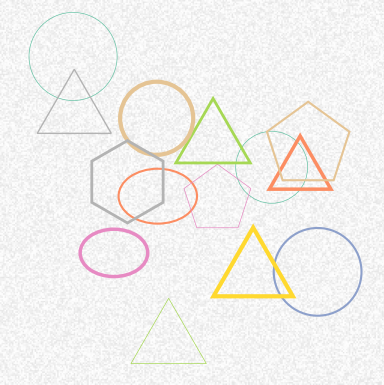[{"shape": "circle", "thickness": 0.5, "radius": 0.57, "center": [0.19, 0.853]}, {"shape": "circle", "thickness": 0.5, "radius": 0.47, "center": [0.706, 0.566]}, {"shape": "oval", "thickness": 1.5, "radius": 0.51, "center": [0.41, 0.49]}, {"shape": "triangle", "thickness": 2.5, "radius": 0.46, "center": [0.78, 0.555]}, {"shape": "circle", "thickness": 1.5, "radius": 0.57, "center": [0.825, 0.294]}, {"shape": "pentagon", "thickness": 0.5, "radius": 0.46, "center": [0.565, 0.482]}, {"shape": "oval", "thickness": 2.5, "radius": 0.44, "center": [0.296, 0.343]}, {"shape": "triangle", "thickness": 0.5, "radius": 0.57, "center": [0.438, 0.112]}, {"shape": "triangle", "thickness": 2, "radius": 0.56, "center": [0.553, 0.633]}, {"shape": "triangle", "thickness": 3, "radius": 0.59, "center": [0.658, 0.29]}, {"shape": "pentagon", "thickness": 1.5, "radius": 0.56, "center": [0.8, 0.623]}, {"shape": "circle", "thickness": 3, "radius": 0.47, "center": [0.407, 0.693]}, {"shape": "triangle", "thickness": 1, "radius": 0.55, "center": [0.193, 0.709]}, {"shape": "hexagon", "thickness": 2, "radius": 0.53, "center": [0.331, 0.528]}]